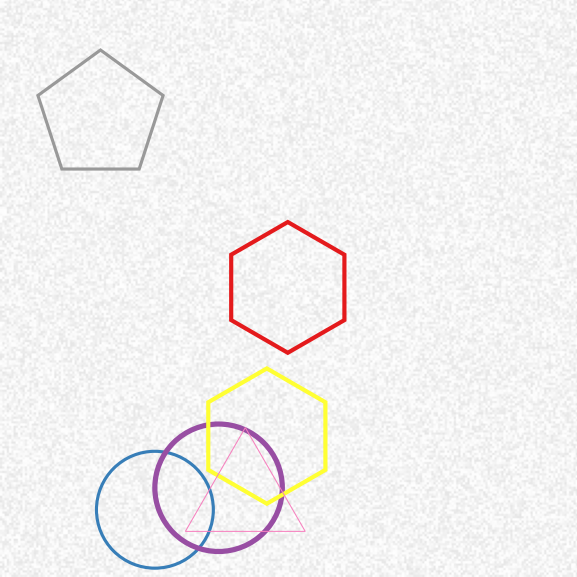[{"shape": "hexagon", "thickness": 2, "radius": 0.57, "center": [0.498, 0.501]}, {"shape": "circle", "thickness": 1.5, "radius": 0.51, "center": [0.268, 0.116]}, {"shape": "circle", "thickness": 2.5, "radius": 0.55, "center": [0.379, 0.155]}, {"shape": "hexagon", "thickness": 2, "radius": 0.59, "center": [0.462, 0.244]}, {"shape": "triangle", "thickness": 0.5, "radius": 0.6, "center": [0.425, 0.139]}, {"shape": "pentagon", "thickness": 1.5, "radius": 0.57, "center": [0.174, 0.799]}]